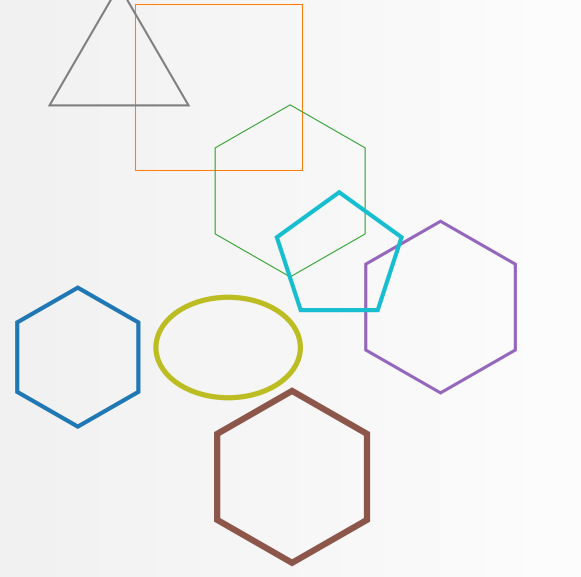[{"shape": "hexagon", "thickness": 2, "radius": 0.6, "center": [0.134, 0.381]}, {"shape": "square", "thickness": 0.5, "radius": 0.72, "center": [0.375, 0.848]}, {"shape": "hexagon", "thickness": 0.5, "radius": 0.74, "center": [0.499, 0.669]}, {"shape": "hexagon", "thickness": 1.5, "radius": 0.74, "center": [0.758, 0.467]}, {"shape": "hexagon", "thickness": 3, "radius": 0.74, "center": [0.502, 0.173]}, {"shape": "triangle", "thickness": 1, "radius": 0.69, "center": [0.205, 0.886]}, {"shape": "oval", "thickness": 2.5, "radius": 0.62, "center": [0.393, 0.397]}, {"shape": "pentagon", "thickness": 2, "radius": 0.56, "center": [0.584, 0.553]}]